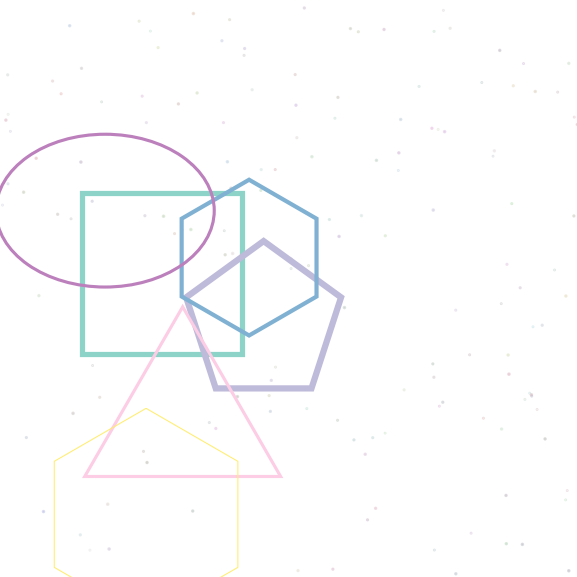[{"shape": "square", "thickness": 2.5, "radius": 0.69, "center": [0.281, 0.526]}, {"shape": "pentagon", "thickness": 3, "radius": 0.71, "center": [0.456, 0.441]}, {"shape": "hexagon", "thickness": 2, "radius": 0.67, "center": [0.431, 0.553]}, {"shape": "triangle", "thickness": 1.5, "radius": 0.98, "center": [0.316, 0.272]}, {"shape": "oval", "thickness": 1.5, "radius": 0.94, "center": [0.182, 0.634]}, {"shape": "hexagon", "thickness": 0.5, "radius": 0.92, "center": [0.253, 0.108]}]